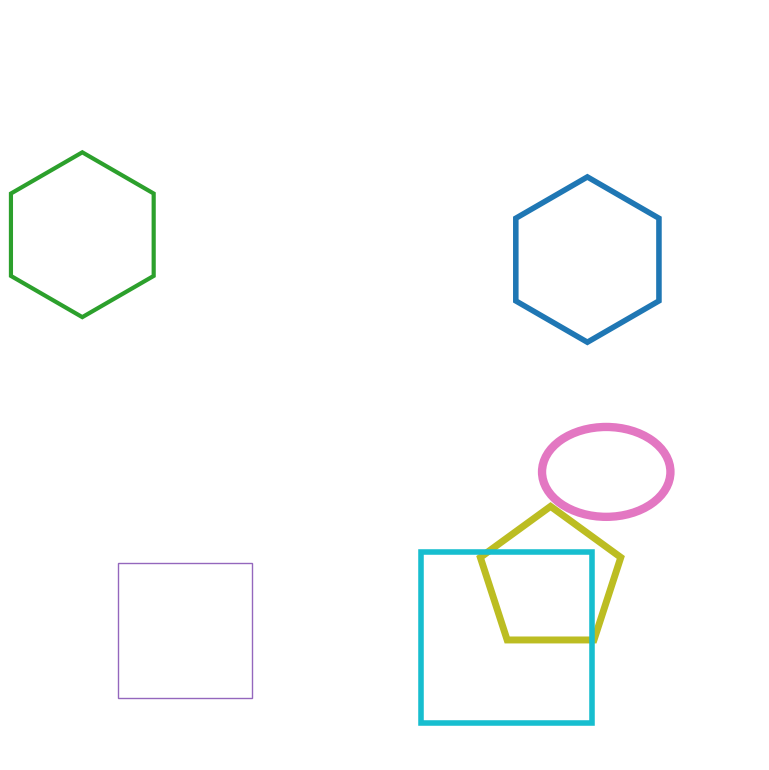[{"shape": "hexagon", "thickness": 2, "radius": 0.54, "center": [0.763, 0.663]}, {"shape": "hexagon", "thickness": 1.5, "radius": 0.54, "center": [0.107, 0.695]}, {"shape": "square", "thickness": 0.5, "radius": 0.44, "center": [0.241, 0.181]}, {"shape": "oval", "thickness": 3, "radius": 0.42, "center": [0.787, 0.387]}, {"shape": "pentagon", "thickness": 2.5, "radius": 0.48, "center": [0.715, 0.246]}, {"shape": "square", "thickness": 2, "radius": 0.55, "center": [0.657, 0.172]}]